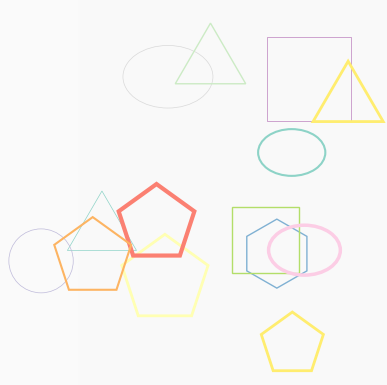[{"shape": "oval", "thickness": 1.5, "radius": 0.43, "center": [0.753, 0.604]}, {"shape": "triangle", "thickness": 0.5, "radius": 0.51, "center": [0.263, 0.401]}, {"shape": "pentagon", "thickness": 2, "radius": 0.59, "center": [0.426, 0.274]}, {"shape": "circle", "thickness": 0.5, "radius": 0.42, "center": [0.106, 0.322]}, {"shape": "pentagon", "thickness": 3, "radius": 0.51, "center": [0.404, 0.419]}, {"shape": "hexagon", "thickness": 1, "radius": 0.45, "center": [0.714, 0.341]}, {"shape": "pentagon", "thickness": 1.5, "radius": 0.52, "center": [0.239, 0.332]}, {"shape": "square", "thickness": 1, "radius": 0.43, "center": [0.686, 0.376]}, {"shape": "oval", "thickness": 2.5, "radius": 0.46, "center": [0.786, 0.35]}, {"shape": "oval", "thickness": 0.5, "radius": 0.58, "center": [0.433, 0.801]}, {"shape": "square", "thickness": 0.5, "radius": 0.54, "center": [0.797, 0.795]}, {"shape": "triangle", "thickness": 1, "radius": 0.52, "center": [0.543, 0.835]}, {"shape": "pentagon", "thickness": 2, "radius": 0.42, "center": [0.754, 0.105]}, {"shape": "triangle", "thickness": 2, "radius": 0.52, "center": [0.898, 0.736]}]